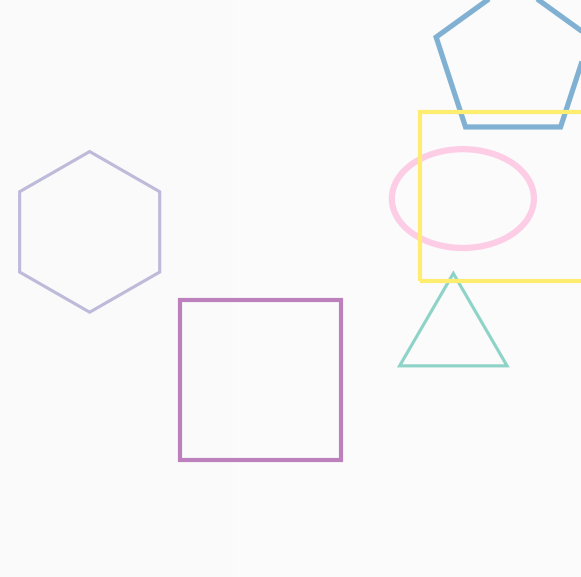[{"shape": "triangle", "thickness": 1.5, "radius": 0.53, "center": [0.78, 0.419]}, {"shape": "hexagon", "thickness": 1.5, "radius": 0.7, "center": [0.154, 0.598]}, {"shape": "pentagon", "thickness": 2.5, "radius": 0.7, "center": [0.883, 0.892]}, {"shape": "oval", "thickness": 3, "radius": 0.61, "center": [0.796, 0.655]}, {"shape": "square", "thickness": 2, "radius": 0.69, "center": [0.449, 0.342]}, {"shape": "square", "thickness": 2, "radius": 0.73, "center": [0.868, 0.659]}]